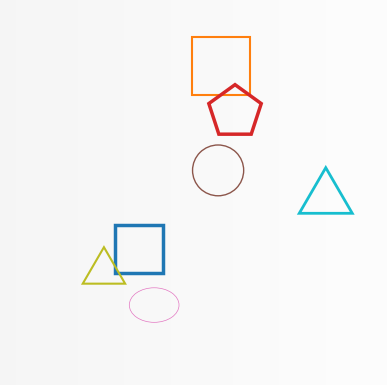[{"shape": "square", "thickness": 2.5, "radius": 0.31, "center": [0.359, 0.352]}, {"shape": "square", "thickness": 1.5, "radius": 0.37, "center": [0.571, 0.828]}, {"shape": "pentagon", "thickness": 2.5, "radius": 0.36, "center": [0.607, 0.709]}, {"shape": "circle", "thickness": 1, "radius": 0.33, "center": [0.563, 0.557]}, {"shape": "oval", "thickness": 0.5, "radius": 0.32, "center": [0.398, 0.208]}, {"shape": "triangle", "thickness": 1.5, "radius": 0.32, "center": [0.268, 0.295]}, {"shape": "triangle", "thickness": 2, "radius": 0.39, "center": [0.841, 0.485]}]